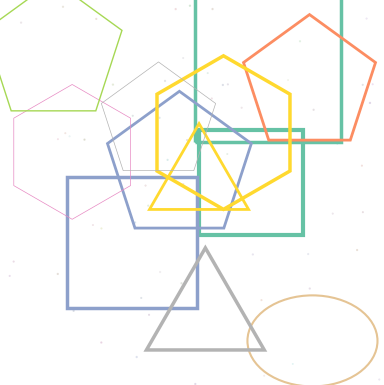[{"shape": "square", "thickness": 2.5, "radius": 0.95, "center": [0.697, 0.821]}, {"shape": "square", "thickness": 3, "radius": 0.68, "center": [0.651, 0.526]}, {"shape": "pentagon", "thickness": 2, "radius": 0.9, "center": [0.804, 0.782]}, {"shape": "pentagon", "thickness": 2, "radius": 0.98, "center": [0.466, 0.566]}, {"shape": "square", "thickness": 2.5, "radius": 0.85, "center": [0.343, 0.37]}, {"shape": "hexagon", "thickness": 0.5, "radius": 0.88, "center": [0.187, 0.606]}, {"shape": "pentagon", "thickness": 1, "radius": 0.93, "center": [0.139, 0.863]}, {"shape": "triangle", "thickness": 2, "radius": 0.74, "center": [0.517, 0.53]}, {"shape": "hexagon", "thickness": 2.5, "radius": 1.0, "center": [0.58, 0.656]}, {"shape": "oval", "thickness": 1.5, "radius": 0.84, "center": [0.812, 0.115]}, {"shape": "triangle", "thickness": 2.5, "radius": 0.88, "center": [0.533, 0.179]}, {"shape": "pentagon", "thickness": 0.5, "radius": 0.78, "center": [0.412, 0.683]}]